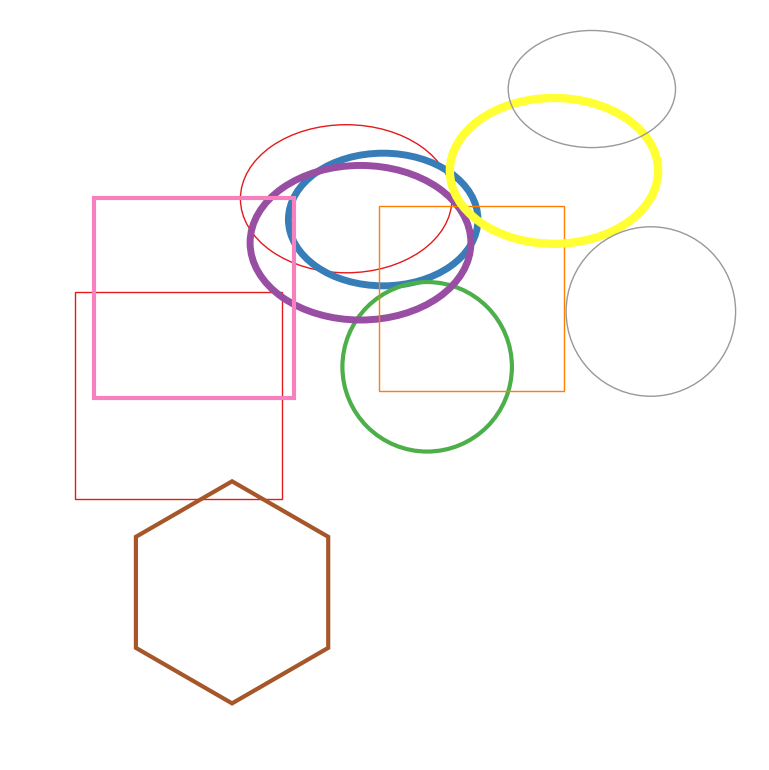[{"shape": "square", "thickness": 0.5, "radius": 0.67, "center": [0.232, 0.487]}, {"shape": "oval", "thickness": 0.5, "radius": 0.69, "center": [0.45, 0.742]}, {"shape": "oval", "thickness": 2.5, "radius": 0.62, "center": [0.498, 0.715]}, {"shape": "circle", "thickness": 1.5, "radius": 0.55, "center": [0.555, 0.524]}, {"shape": "oval", "thickness": 2.5, "radius": 0.72, "center": [0.468, 0.685]}, {"shape": "square", "thickness": 0.5, "radius": 0.6, "center": [0.612, 0.613]}, {"shape": "oval", "thickness": 3, "radius": 0.68, "center": [0.719, 0.778]}, {"shape": "hexagon", "thickness": 1.5, "radius": 0.72, "center": [0.301, 0.231]}, {"shape": "square", "thickness": 1.5, "radius": 0.65, "center": [0.252, 0.613]}, {"shape": "oval", "thickness": 0.5, "radius": 0.54, "center": [0.769, 0.884]}, {"shape": "circle", "thickness": 0.5, "radius": 0.55, "center": [0.845, 0.595]}]